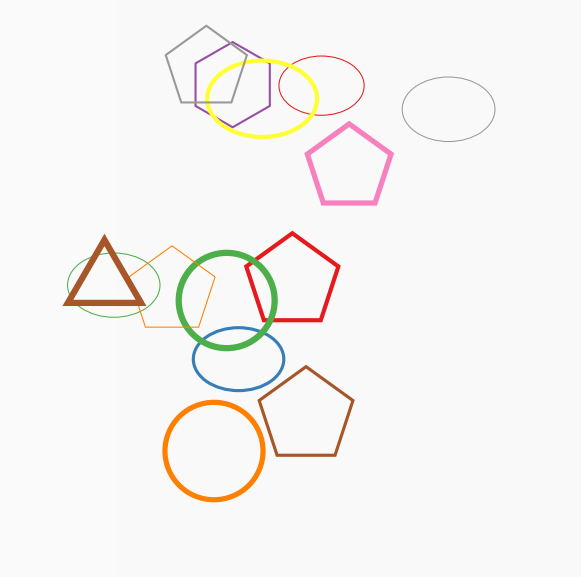[{"shape": "pentagon", "thickness": 2, "radius": 0.42, "center": [0.503, 0.512]}, {"shape": "oval", "thickness": 0.5, "radius": 0.37, "center": [0.553, 0.851]}, {"shape": "oval", "thickness": 1.5, "radius": 0.39, "center": [0.41, 0.377]}, {"shape": "oval", "thickness": 0.5, "radius": 0.4, "center": [0.196, 0.505]}, {"shape": "circle", "thickness": 3, "radius": 0.41, "center": [0.39, 0.479]}, {"shape": "hexagon", "thickness": 1, "radius": 0.37, "center": [0.4, 0.853]}, {"shape": "pentagon", "thickness": 0.5, "radius": 0.39, "center": [0.296, 0.496]}, {"shape": "circle", "thickness": 2.5, "radius": 0.42, "center": [0.368, 0.218]}, {"shape": "oval", "thickness": 2, "radius": 0.47, "center": [0.451, 0.828]}, {"shape": "pentagon", "thickness": 1.5, "radius": 0.42, "center": [0.527, 0.279]}, {"shape": "triangle", "thickness": 3, "radius": 0.36, "center": [0.18, 0.511]}, {"shape": "pentagon", "thickness": 2.5, "radius": 0.38, "center": [0.601, 0.709]}, {"shape": "pentagon", "thickness": 1, "radius": 0.37, "center": [0.355, 0.881]}, {"shape": "oval", "thickness": 0.5, "radius": 0.4, "center": [0.772, 0.81]}]